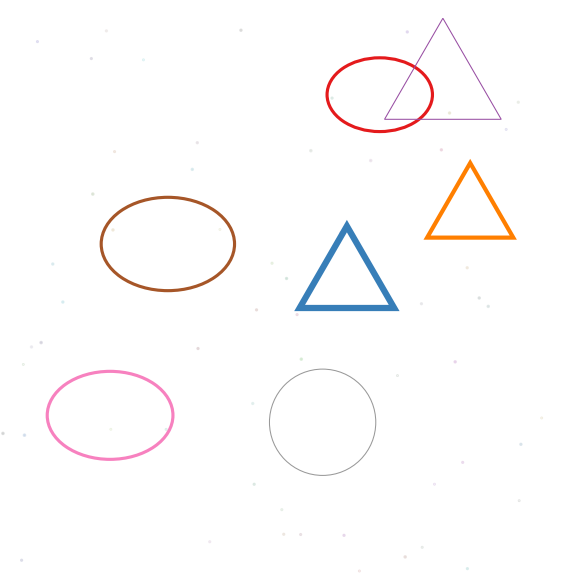[{"shape": "oval", "thickness": 1.5, "radius": 0.46, "center": [0.658, 0.835]}, {"shape": "triangle", "thickness": 3, "radius": 0.47, "center": [0.601, 0.513]}, {"shape": "triangle", "thickness": 0.5, "radius": 0.58, "center": [0.767, 0.851]}, {"shape": "triangle", "thickness": 2, "radius": 0.43, "center": [0.814, 0.631]}, {"shape": "oval", "thickness": 1.5, "radius": 0.58, "center": [0.291, 0.577]}, {"shape": "oval", "thickness": 1.5, "radius": 0.54, "center": [0.191, 0.28]}, {"shape": "circle", "thickness": 0.5, "radius": 0.46, "center": [0.559, 0.268]}]